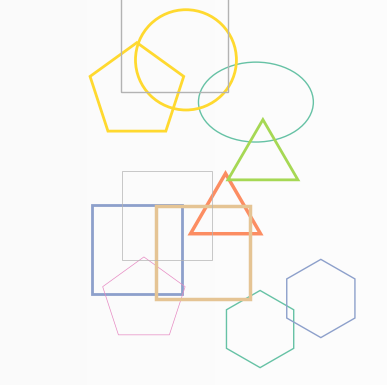[{"shape": "oval", "thickness": 1, "radius": 0.74, "center": [0.66, 0.735]}, {"shape": "hexagon", "thickness": 1, "radius": 0.5, "center": [0.671, 0.145]}, {"shape": "triangle", "thickness": 2.5, "radius": 0.52, "center": [0.582, 0.445]}, {"shape": "hexagon", "thickness": 1, "radius": 0.51, "center": [0.828, 0.225]}, {"shape": "square", "thickness": 2, "radius": 0.58, "center": [0.354, 0.352]}, {"shape": "pentagon", "thickness": 0.5, "radius": 0.56, "center": [0.371, 0.221]}, {"shape": "triangle", "thickness": 2, "radius": 0.52, "center": [0.678, 0.585]}, {"shape": "pentagon", "thickness": 2, "radius": 0.64, "center": [0.353, 0.762]}, {"shape": "circle", "thickness": 2, "radius": 0.65, "center": [0.48, 0.845]}, {"shape": "square", "thickness": 2.5, "radius": 0.61, "center": [0.523, 0.344]}, {"shape": "square", "thickness": 1, "radius": 0.69, "center": [0.449, 0.899]}, {"shape": "square", "thickness": 0.5, "radius": 0.58, "center": [0.431, 0.44]}]